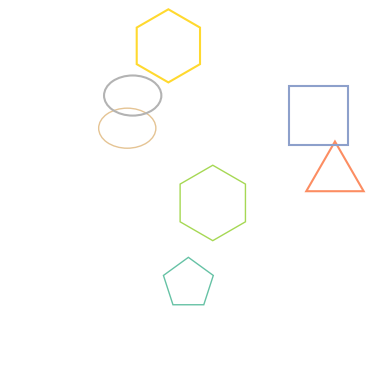[{"shape": "pentagon", "thickness": 1, "radius": 0.34, "center": [0.489, 0.264]}, {"shape": "triangle", "thickness": 1.5, "radius": 0.43, "center": [0.87, 0.546]}, {"shape": "square", "thickness": 1.5, "radius": 0.38, "center": [0.828, 0.699]}, {"shape": "hexagon", "thickness": 1, "radius": 0.49, "center": [0.553, 0.473]}, {"shape": "hexagon", "thickness": 1.5, "radius": 0.47, "center": [0.437, 0.881]}, {"shape": "oval", "thickness": 1, "radius": 0.37, "center": [0.331, 0.667]}, {"shape": "oval", "thickness": 1.5, "radius": 0.37, "center": [0.345, 0.752]}]